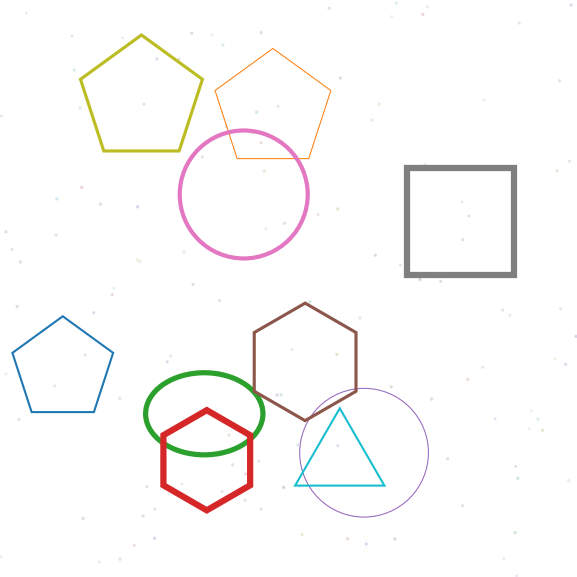[{"shape": "pentagon", "thickness": 1, "radius": 0.46, "center": [0.109, 0.36]}, {"shape": "pentagon", "thickness": 0.5, "radius": 0.53, "center": [0.473, 0.81]}, {"shape": "oval", "thickness": 2.5, "radius": 0.51, "center": [0.354, 0.283]}, {"shape": "hexagon", "thickness": 3, "radius": 0.43, "center": [0.358, 0.202]}, {"shape": "circle", "thickness": 0.5, "radius": 0.56, "center": [0.63, 0.215]}, {"shape": "hexagon", "thickness": 1.5, "radius": 0.51, "center": [0.528, 0.372]}, {"shape": "circle", "thickness": 2, "radius": 0.55, "center": [0.422, 0.662]}, {"shape": "square", "thickness": 3, "radius": 0.46, "center": [0.797, 0.616]}, {"shape": "pentagon", "thickness": 1.5, "radius": 0.56, "center": [0.245, 0.828]}, {"shape": "triangle", "thickness": 1, "radius": 0.45, "center": [0.588, 0.203]}]